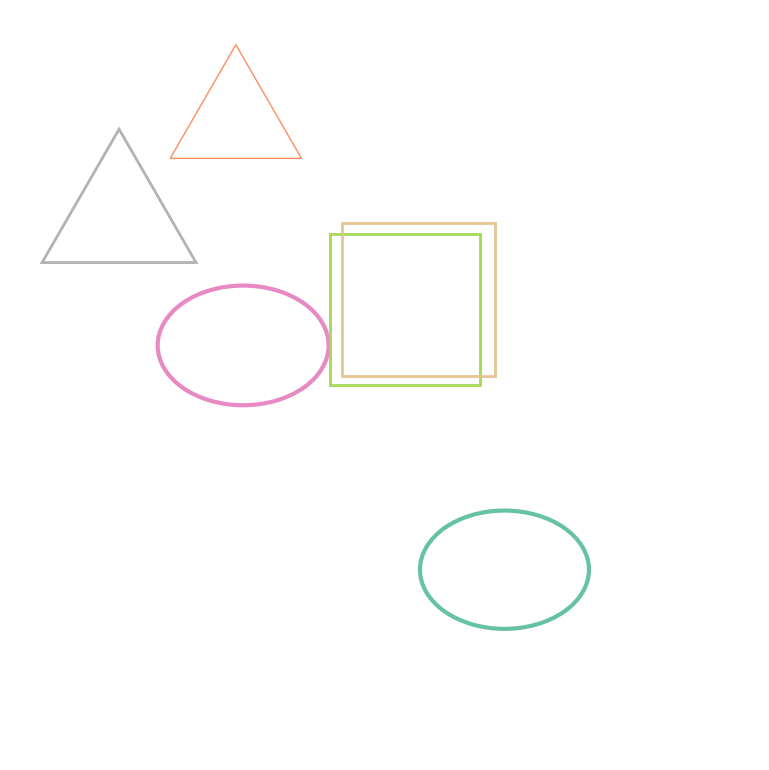[{"shape": "oval", "thickness": 1.5, "radius": 0.55, "center": [0.655, 0.26]}, {"shape": "triangle", "thickness": 0.5, "radius": 0.49, "center": [0.306, 0.844]}, {"shape": "oval", "thickness": 1.5, "radius": 0.56, "center": [0.316, 0.551]}, {"shape": "square", "thickness": 1, "radius": 0.49, "center": [0.526, 0.598]}, {"shape": "square", "thickness": 1, "radius": 0.5, "center": [0.544, 0.611]}, {"shape": "triangle", "thickness": 1, "radius": 0.58, "center": [0.155, 0.717]}]